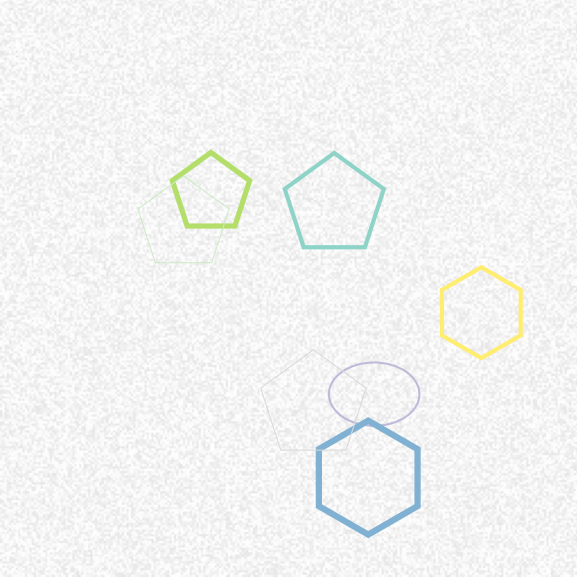[{"shape": "pentagon", "thickness": 2, "radius": 0.45, "center": [0.579, 0.644]}, {"shape": "oval", "thickness": 1, "radius": 0.39, "center": [0.648, 0.317]}, {"shape": "hexagon", "thickness": 3, "radius": 0.49, "center": [0.638, 0.172]}, {"shape": "pentagon", "thickness": 2.5, "radius": 0.35, "center": [0.365, 0.665]}, {"shape": "pentagon", "thickness": 0.5, "radius": 0.48, "center": [0.543, 0.297]}, {"shape": "pentagon", "thickness": 0.5, "radius": 0.42, "center": [0.318, 0.611]}, {"shape": "hexagon", "thickness": 2, "radius": 0.39, "center": [0.833, 0.458]}]